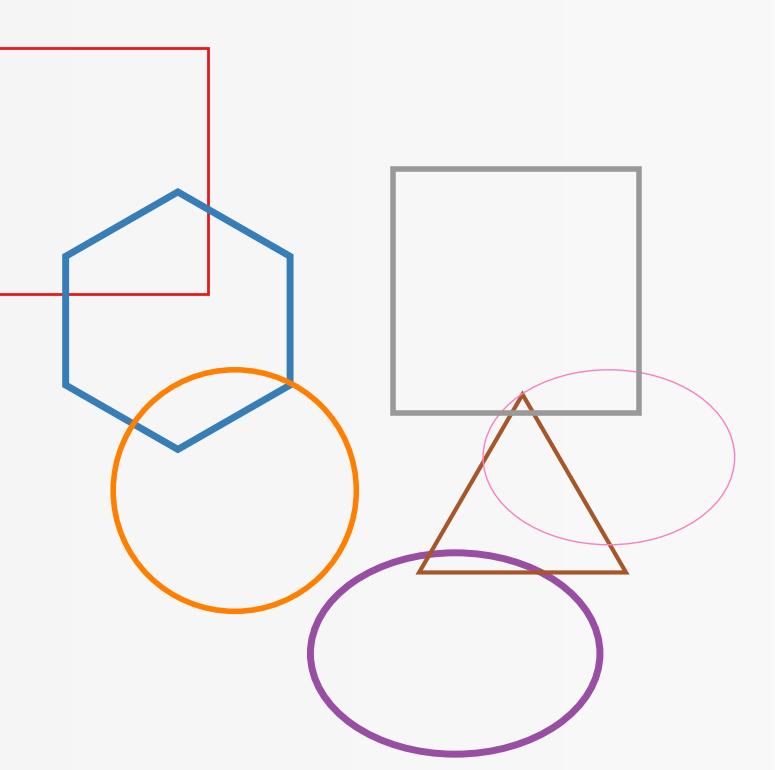[{"shape": "square", "thickness": 1, "radius": 0.8, "center": [0.109, 0.778]}, {"shape": "hexagon", "thickness": 2.5, "radius": 0.84, "center": [0.23, 0.584]}, {"shape": "oval", "thickness": 2.5, "radius": 0.93, "center": [0.587, 0.151]}, {"shape": "circle", "thickness": 2, "radius": 0.78, "center": [0.303, 0.363]}, {"shape": "triangle", "thickness": 1.5, "radius": 0.77, "center": [0.674, 0.334]}, {"shape": "oval", "thickness": 0.5, "radius": 0.81, "center": [0.786, 0.406]}, {"shape": "square", "thickness": 2, "radius": 0.79, "center": [0.666, 0.622]}]